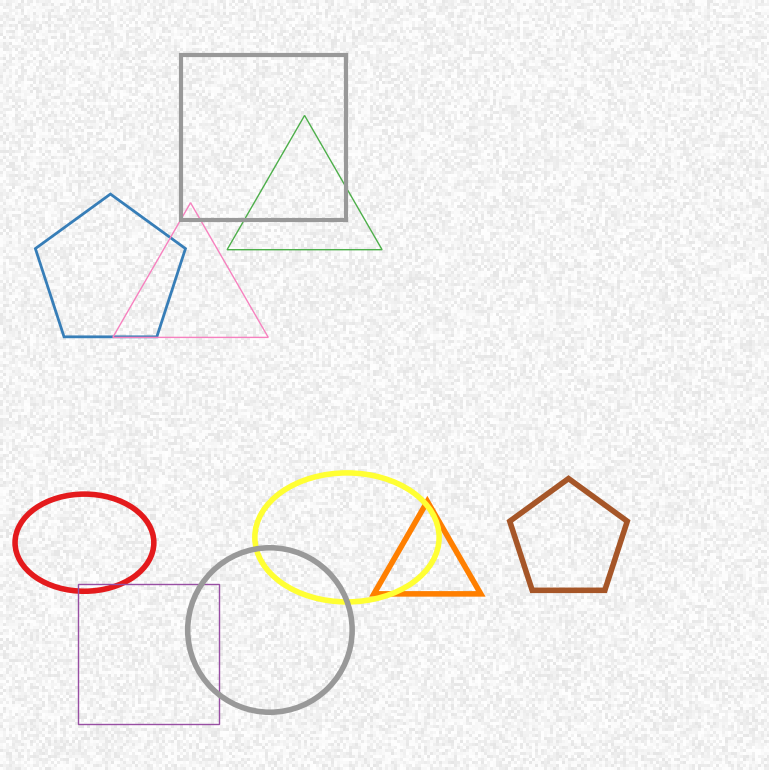[{"shape": "oval", "thickness": 2, "radius": 0.45, "center": [0.11, 0.295]}, {"shape": "pentagon", "thickness": 1, "radius": 0.51, "center": [0.143, 0.645]}, {"shape": "triangle", "thickness": 0.5, "radius": 0.58, "center": [0.396, 0.734]}, {"shape": "square", "thickness": 0.5, "radius": 0.46, "center": [0.193, 0.151]}, {"shape": "triangle", "thickness": 2, "radius": 0.4, "center": [0.555, 0.269]}, {"shape": "oval", "thickness": 2, "radius": 0.6, "center": [0.451, 0.302]}, {"shape": "pentagon", "thickness": 2, "radius": 0.4, "center": [0.738, 0.298]}, {"shape": "triangle", "thickness": 0.5, "radius": 0.58, "center": [0.247, 0.62]}, {"shape": "circle", "thickness": 2, "radius": 0.53, "center": [0.351, 0.182]}, {"shape": "square", "thickness": 1.5, "radius": 0.54, "center": [0.342, 0.821]}]